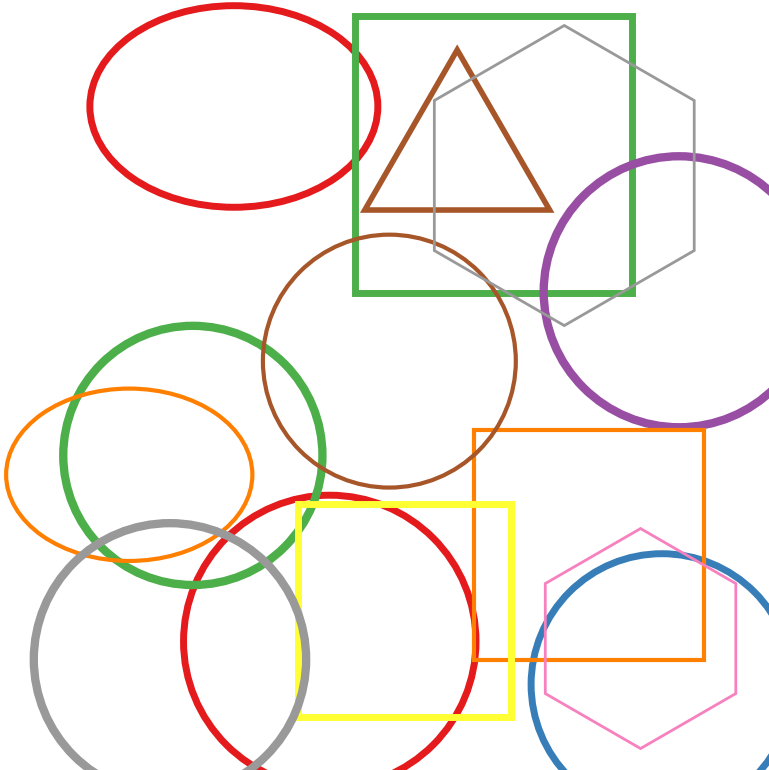[{"shape": "circle", "thickness": 2.5, "radius": 0.95, "center": [0.428, 0.167]}, {"shape": "oval", "thickness": 2.5, "radius": 0.94, "center": [0.304, 0.862]}, {"shape": "circle", "thickness": 2.5, "radius": 0.85, "center": [0.86, 0.111]}, {"shape": "circle", "thickness": 3, "radius": 0.84, "center": [0.25, 0.409]}, {"shape": "square", "thickness": 2.5, "radius": 0.9, "center": [0.641, 0.799]}, {"shape": "circle", "thickness": 3, "radius": 0.88, "center": [0.882, 0.621]}, {"shape": "square", "thickness": 1.5, "radius": 0.75, "center": [0.765, 0.292]}, {"shape": "oval", "thickness": 1.5, "radius": 0.8, "center": [0.168, 0.383]}, {"shape": "square", "thickness": 2.5, "radius": 0.69, "center": [0.525, 0.207]}, {"shape": "triangle", "thickness": 2, "radius": 0.69, "center": [0.594, 0.797]}, {"shape": "circle", "thickness": 1.5, "radius": 0.82, "center": [0.506, 0.531]}, {"shape": "hexagon", "thickness": 1, "radius": 0.71, "center": [0.832, 0.171]}, {"shape": "hexagon", "thickness": 1, "radius": 0.97, "center": [0.733, 0.772]}, {"shape": "circle", "thickness": 3, "radius": 0.88, "center": [0.221, 0.144]}]